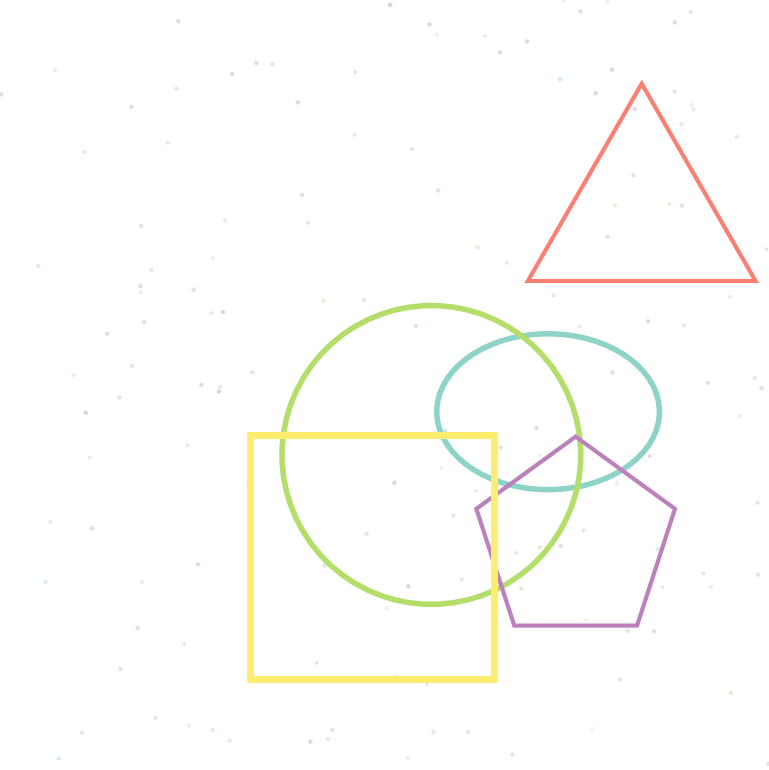[{"shape": "oval", "thickness": 2, "radius": 0.72, "center": [0.712, 0.465]}, {"shape": "triangle", "thickness": 1.5, "radius": 0.85, "center": [0.833, 0.72]}, {"shape": "circle", "thickness": 2, "radius": 0.97, "center": [0.56, 0.409]}, {"shape": "pentagon", "thickness": 1.5, "radius": 0.68, "center": [0.748, 0.297]}, {"shape": "square", "thickness": 2.5, "radius": 0.79, "center": [0.483, 0.277]}]